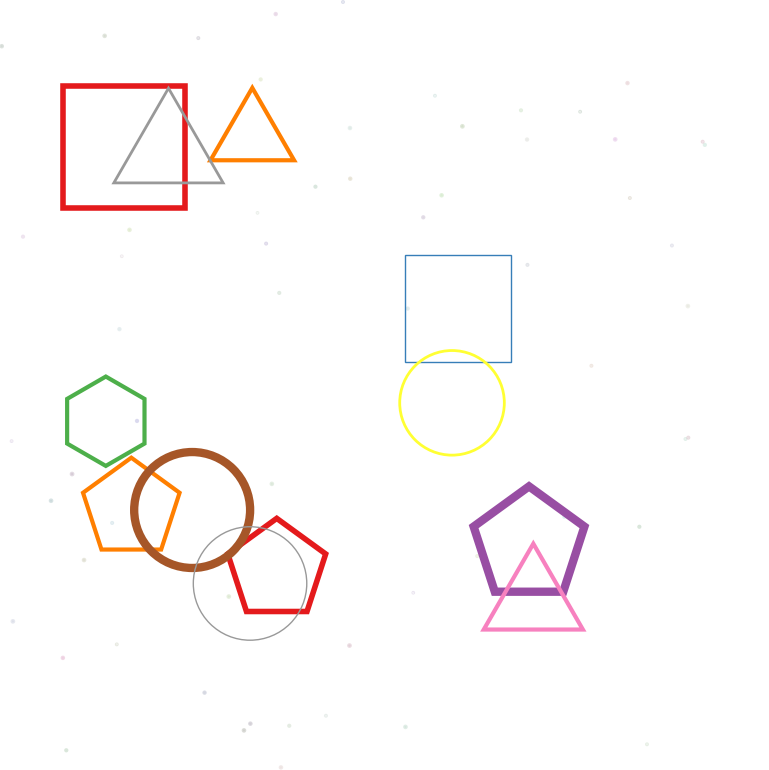[{"shape": "pentagon", "thickness": 2, "radius": 0.33, "center": [0.359, 0.26]}, {"shape": "square", "thickness": 2, "radius": 0.4, "center": [0.161, 0.809]}, {"shape": "square", "thickness": 0.5, "radius": 0.35, "center": [0.595, 0.6]}, {"shape": "hexagon", "thickness": 1.5, "radius": 0.29, "center": [0.137, 0.453]}, {"shape": "pentagon", "thickness": 3, "radius": 0.38, "center": [0.687, 0.293]}, {"shape": "triangle", "thickness": 1.5, "radius": 0.31, "center": [0.328, 0.823]}, {"shape": "pentagon", "thickness": 1.5, "radius": 0.33, "center": [0.171, 0.34]}, {"shape": "circle", "thickness": 1, "radius": 0.34, "center": [0.587, 0.477]}, {"shape": "circle", "thickness": 3, "radius": 0.38, "center": [0.25, 0.338]}, {"shape": "triangle", "thickness": 1.5, "radius": 0.37, "center": [0.693, 0.22]}, {"shape": "circle", "thickness": 0.5, "radius": 0.37, "center": [0.325, 0.242]}, {"shape": "triangle", "thickness": 1, "radius": 0.41, "center": [0.219, 0.803]}]